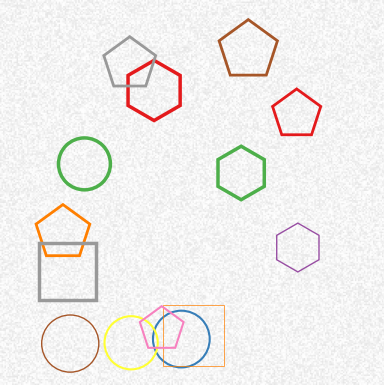[{"shape": "hexagon", "thickness": 2.5, "radius": 0.39, "center": [0.4, 0.765]}, {"shape": "pentagon", "thickness": 2, "radius": 0.33, "center": [0.771, 0.703]}, {"shape": "circle", "thickness": 1.5, "radius": 0.37, "center": [0.471, 0.119]}, {"shape": "circle", "thickness": 2.5, "radius": 0.34, "center": [0.219, 0.574]}, {"shape": "hexagon", "thickness": 2.5, "radius": 0.35, "center": [0.626, 0.551]}, {"shape": "hexagon", "thickness": 1, "radius": 0.32, "center": [0.774, 0.357]}, {"shape": "square", "thickness": 0.5, "radius": 0.39, "center": [0.503, 0.128]}, {"shape": "pentagon", "thickness": 2, "radius": 0.37, "center": [0.163, 0.395]}, {"shape": "circle", "thickness": 1.5, "radius": 0.35, "center": [0.341, 0.11]}, {"shape": "pentagon", "thickness": 2, "radius": 0.4, "center": [0.645, 0.869]}, {"shape": "circle", "thickness": 1, "radius": 0.37, "center": [0.182, 0.108]}, {"shape": "pentagon", "thickness": 1.5, "radius": 0.3, "center": [0.42, 0.145]}, {"shape": "pentagon", "thickness": 2, "radius": 0.35, "center": [0.337, 0.834]}, {"shape": "square", "thickness": 2.5, "radius": 0.37, "center": [0.175, 0.295]}]